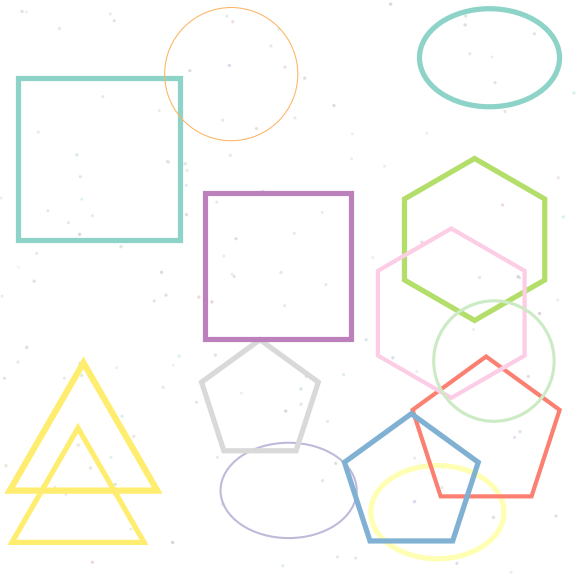[{"shape": "square", "thickness": 2.5, "radius": 0.7, "center": [0.171, 0.723]}, {"shape": "oval", "thickness": 2.5, "radius": 0.61, "center": [0.848, 0.899]}, {"shape": "oval", "thickness": 2.5, "radius": 0.58, "center": [0.757, 0.112]}, {"shape": "oval", "thickness": 1, "radius": 0.59, "center": [0.5, 0.15]}, {"shape": "pentagon", "thickness": 2, "radius": 0.67, "center": [0.842, 0.248]}, {"shape": "pentagon", "thickness": 2.5, "radius": 0.61, "center": [0.712, 0.161]}, {"shape": "circle", "thickness": 0.5, "radius": 0.58, "center": [0.4, 0.871]}, {"shape": "hexagon", "thickness": 2.5, "radius": 0.7, "center": [0.822, 0.584]}, {"shape": "hexagon", "thickness": 2, "radius": 0.73, "center": [0.781, 0.457]}, {"shape": "pentagon", "thickness": 2.5, "radius": 0.53, "center": [0.45, 0.305]}, {"shape": "square", "thickness": 2.5, "radius": 0.63, "center": [0.482, 0.538]}, {"shape": "circle", "thickness": 1.5, "radius": 0.52, "center": [0.855, 0.374]}, {"shape": "triangle", "thickness": 3, "radius": 0.74, "center": [0.144, 0.223]}, {"shape": "triangle", "thickness": 2.5, "radius": 0.66, "center": [0.135, 0.126]}]